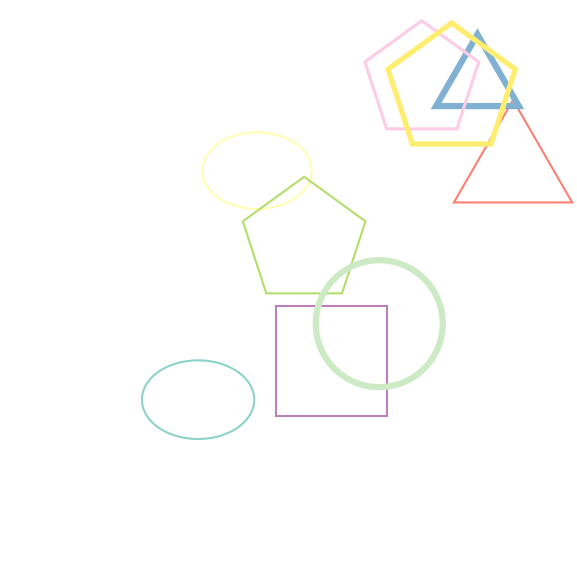[{"shape": "oval", "thickness": 1, "radius": 0.49, "center": [0.343, 0.307]}, {"shape": "oval", "thickness": 1, "radius": 0.47, "center": [0.445, 0.704]}, {"shape": "triangle", "thickness": 1, "radius": 0.59, "center": [0.888, 0.708]}, {"shape": "triangle", "thickness": 3, "radius": 0.41, "center": [0.827, 0.857]}, {"shape": "pentagon", "thickness": 1, "radius": 0.56, "center": [0.527, 0.581]}, {"shape": "pentagon", "thickness": 1.5, "radius": 0.52, "center": [0.73, 0.86]}, {"shape": "square", "thickness": 1, "radius": 0.48, "center": [0.573, 0.374]}, {"shape": "circle", "thickness": 3, "radius": 0.55, "center": [0.657, 0.439]}, {"shape": "pentagon", "thickness": 2.5, "radius": 0.58, "center": [0.782, 0.844]}]